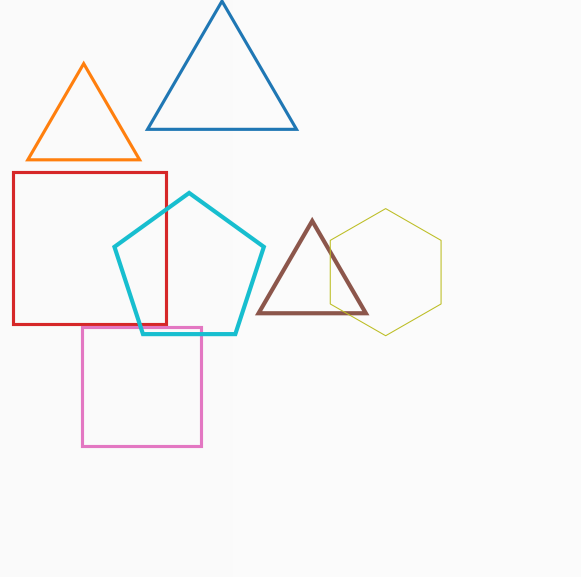[{"shape": "triangle", "thickness": 1.5, "radius": 0.74, "center": [0.382, 0.849]}, {"shape": "triangle", "thickness": 1.5, "radius": 0.56, "center": [0.144, 0.778]}, {"shape": "square", "thickness": 1.5, "radius": 0.66, "center": [0.154, 0.57]}, {"shape": "triangle", "thickness": 2, "radius": 0.53, "center": [0.537, 0.51]}, {"shape": "square", "thickness": 1.5, "radius": 0.51, "center": [0.244, 0.33]}, {"shape": "hexagon", "thickness": 0.5, "radius": 0.55, "center": [0.664, 0.528]}, {"shape": "pentagon", "thickness": 2, "radius": 0.68, "center": [0.325, 0.53]}]